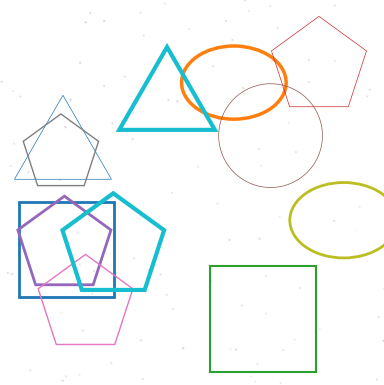[{"shape": "triangle", "thickness": 0.5, "radius": 0.73, "center": [0.163, 0.607]}, {"shape": "square", "thickness": 2, "radius": 0.62, "center": [0.173, 0.352]}, {"shape": "oval", "thickness": 2.5, "radius": 0.68, "center": [0.607, 0.785]}, {"shape": "square", "thickness": 1.5, "radius": 0.69, "center": [0.683, 0.171]}, {"shape": "pentagon", "thickness": 0.5, "radius": 0.65, "center": [0.829, 0.828]}, {"shape": "pentagon", "thickness": 2, "radius": 0.64, "center": [0.167, 0.363]}, {"shape": "circle", "thickness": 0.5, "radius": 0.67, "center": [0.703, 0.648]}, {"shape": "pentagon", "thickness": 1, "radius": 0.65, "center": [0.222, 0.21]}, {"shape": "pentagon", "thickness": 1, "radius": 0.51, "center": [0.158, 0.601]}, {"shape": "oval", "thickness": 2, "radius": 0.7, "center": [0.893, 0.428]}, {"shape": "pentagon", "thickness": 3, "radius": 0.69, "center": [0.294, 0.359]}, {"shape": "triangle", "thickness": 3, "radius": 0.72, "center": [0.434, 0.734]}]